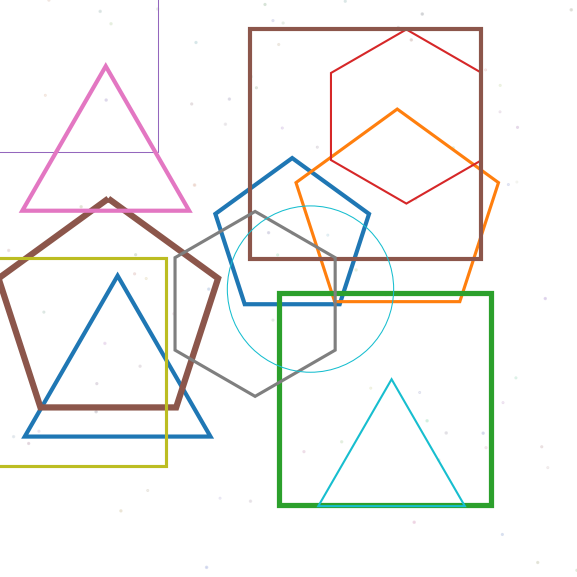[{"shape": "pentagon", "thickness": 2, "radius": 0.7, "center": [0.506, 0.586]}, {"shape": "triangle", "thickness": 2, "radius": 0.93, "center": [0.204, 0.336]}, {"shape": "pentagon", "thickness": 1.5, "radius": 0.92, "center": [0.688, 0.626]}, {"shape": "square", "thickness": 2.5, "radius": 0.91, "center": [0.667, 0.308]}, {"shape": "hexagon", "thickness": 1, "radius": 0.75, "center": [0.704, 0.797]}, {"shape": "square", "thickness": 0.5, "radius": 0.7, "center": [0.133, 0.877]}, {"shape": "square", "thickness": 2, "radius": 1.0, "center": [0.633, 0.749]}, {"shape": "pentagon", "thickness": 3, "radius": 1.0, "center": [0.188, 0.455]}, {"shape": "triangle", "thickness": 2, "radius": 0.83, "center": [0.183, 0.718]}, {"shape": "hexagon", "thickness": 1.5, "radius": 0.8, "center": [0.442, 0.473]}, {"shape": "square", "thickness": 1.5, "radius": 0.9, "center": [0.107, 0.372]}, {"shape": "triangle", "thickness": 1, "radius": 0.73, "center": [0.678, 0.196]}, {"shape": "circle", "thickness": 0.5, "radius": 0.72, "center": [0.538, 0.499]}]